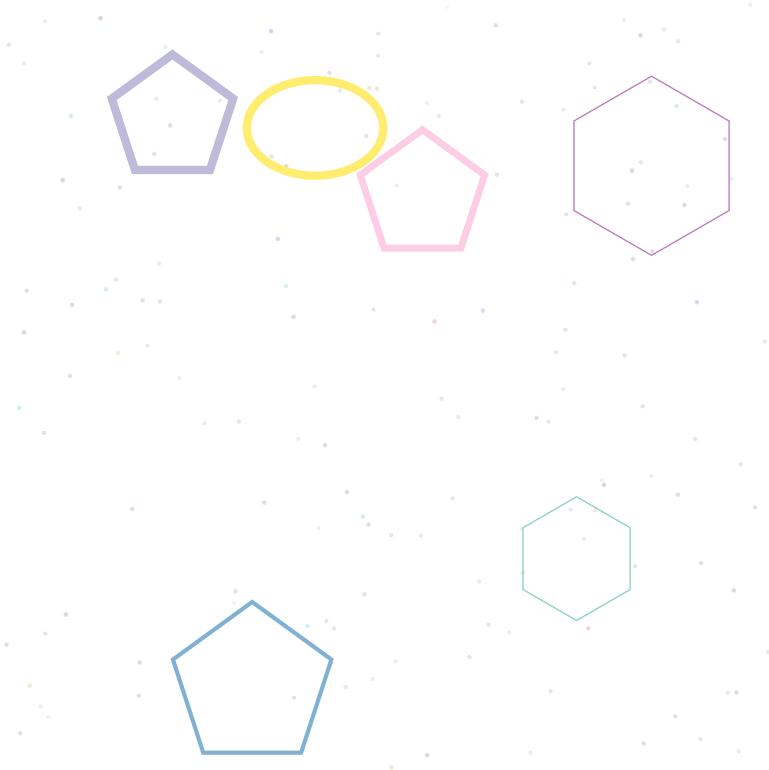[{"shape": "hexagon", "thickness": 0.5, "radius": 0.4, "center": [0.749, 0.275]}, {"shape": "pentagon", "thickness": 3, "radius": 0.41, "center": [0.224, 0.846]}, {"shape": "pentagon", "thickness": 1.5, "radius": 0.54, "center": [0.328, 0.11]}, {"shape": "pentagon", "thickness": 2.5, "radius": 0.42, "center": [0.549, 0.746]}, {"shape": "hexagon", "thickness": 0.5, "radius": 0.58, "center": [0.846, 0.785]}, {"shape": "oval", "thickness": 3, "radius": 0.44, "center": [0.409, 0.834]}]